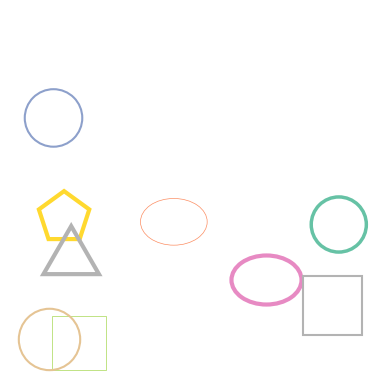[{"shape": "circle", "thickness": 2.5, "radius": 0.36, "center": [0.88, 0.417]}, {"shape": "oval", "thickness": 0.5, "radius": 0.43, "center": [0.451, 0.424]}, {"shape": "circle", "thickness": 1.5, "radius": 0.37, "center": [0.139, 0.694]}, {"shape": "oval", "thickness": 3, "radius": 0.45, "center": [0.692, 0.273]}, {"shape": "square", "thickness": 0.5, "radius": 0.35, "center": [0.206, 0.108]}, {"shape": "pentagon", "thickness": 3, "radius": 0.34, "center": [0.166, 0.435]}, {"shape": "circle", "thickness": 1.5, "radius": 0.4, "center": [0.129, 0.118]}, {"shape": "square", "thickness": 1.5, "radius": 0.38, "center": [0.864, 0.206]}, {"shape": "triangle", "thickness": 3, "radius": 0.42, "center": [0.185, 0.33]}]